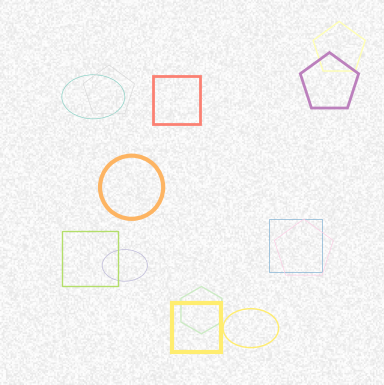[{"shape": "oval", "thickness": 0.5, "radius": 0.41, "center": [0.242, 0.749]}, {"shape": "pentagon", "thickness": 1, "radius": 0.36, "center": [0.881, 0.873]}, {"shape": "oval", "thickness": 0.5, "radius": 0.29, "center": [0.324, 0.311]}, {"shape": "square", "thickness": 2, "radius": 0.31, "center": [0.458, 0.74]}, {"shape": "square", "thickness": 0.5, "radius": 0.35, "center": [0.768, 0.362]}, {"shape": "circle", "thickness": 3, "radius": 0.41, "center": [0.342, 0.514]}, {"shape": "square", "thickness": 1, "radius": 0.36, "center": [0.233, 0.328]}, {"shape": "pentagon", "thickness": 0.5, "radius": 0.4, "center": [0.789, 0.351]}, {"shape": "pentagon", "thickness": 0.5, "radius": 0.35, "center": [0.283, 0.761]}, {"shape": "pentagon", "thickness": 2, "radius": 0.4, "center": [0.856, 0.784]}, {"shape": "hexagon", "thickness": 1, "radius": 0.31, "center": [0.523, 0.194]}, {"shape": "square", "thickness": 3, "radius": 0.32, "center": [0.509, 0.149]}, {"shape": "oval", "thickness": 1, "radius": 0.36, "center": [0.652, 0.148]}]